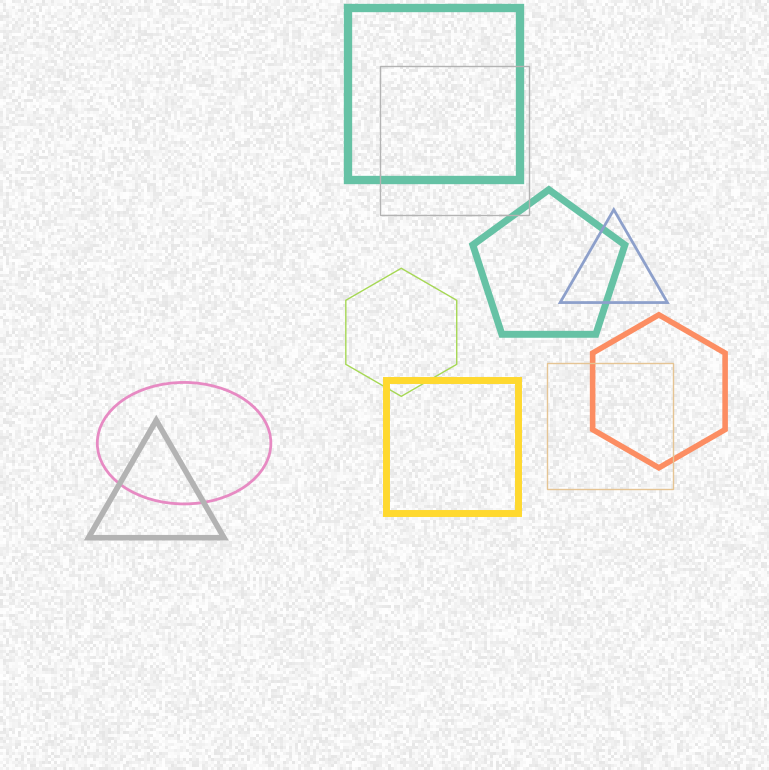[{"shape": "pentagon", "thickness": 2.5, "radius": 0.52, "center": [0.713, 0.65]}, {"shape": "square", "thickness": 3, "radius": 0.56, "center": [0.563, 0.878]}, {"shape": "hexagon", "thickness": 2, "radius": 0.5, "center": [0.856, 0.492]}, {"shape": "triangle", "thickness": 1, "radius": 0.4, "center": [0.797, 0.647]}, {"shape": "oval", "thickness": 1, "radius": 0.56, "center": [0.239, 0.424]}, {"shape": "hexagon", "thickness": 0.5, "radius": 0.42, "center": [0.521, 0.568]}, {"shape": "square", "thickness": 2.5, "radius": 0.43, "center": [0.587, 0.42]}, {"shape": "square", "thickness": 0.5, "radius": 0.41, "center": [0.792, 0.447]}, {"shape": "triangle", "thickness": 2, "radius": 0.51, "center": [0.203, 0.352]}, {"shape": "square", "thickness": 0.5, "radius": 0.48, "center": [0.59, 0.817]}]